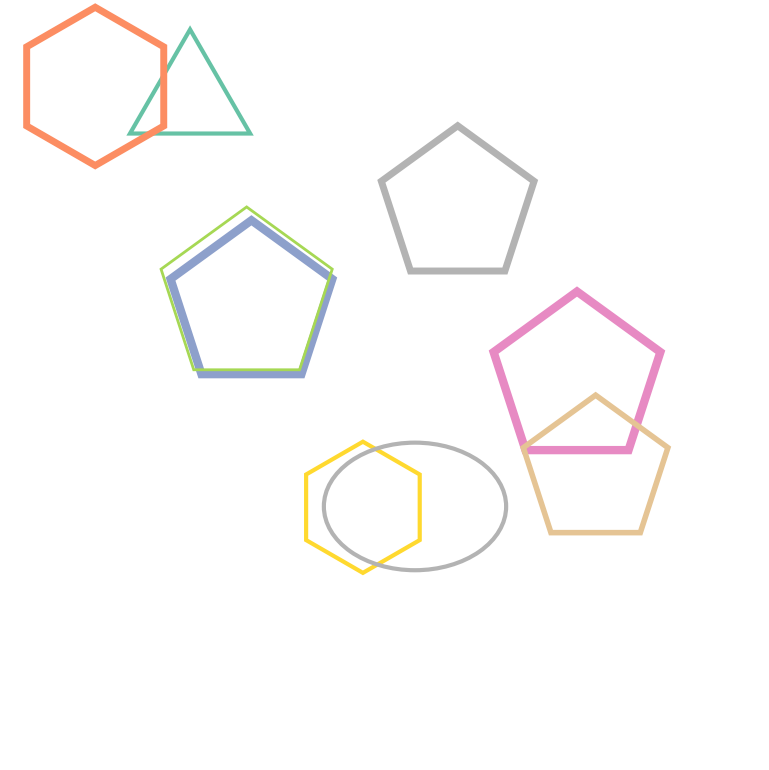[{"shape": "triangle", "thickness": 1.5, "radius": 0.45, "center": [0.247, 0.872]}, {"shape": "hexagon", "thickness": 2.5, "radius": 0.51, "center": [0.124, 0.888]}, {"shape": "pentagon", "thickness": 3, "radius": 0.55, "center": [0.327, 0.603]}, {"shape": "pentagon", "thickness": 3, "radius": 0.57, "center": [0.749, 0.508]}, {"shape": "pentagon", "thickness": 1, "radius": 0.58, "center": [0.32, 0.614]}, {"shape": "hexagon", "thickness": 1.5, "radius": 0.43, "center": [0.471, 0.341]}, {"shape": "pentagon", "thickness": 2, "radius": 0.49, "center": [0.774, 0.388]}, {"shape": "pentagon", "thickness": 2.5, "radius": 0.52, "center": [0.594, 0.732]}, {"shape": "oval", "thickness": 1.5, "radius": 0.59, "center": [0.539, 0.342]}]